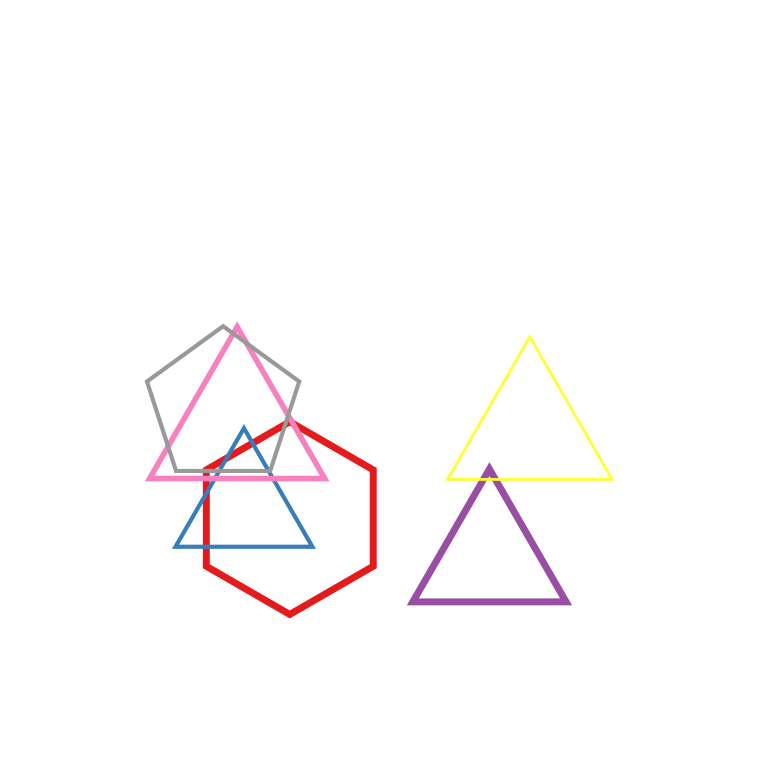[{"shape": "hexagon", "thickness": 2.5, "radius": 0.63, "center": [0.376, 0.327]}, {"shape": "triangle", "thickness": 1.5, "radius": 0.51, "center": [0.317, 0.341]}, {"shape": "triangle", "thickness": 2.5, "radius": 0.57, "center": [0.636, 0.276]}, {"shape": "triangle", "thickness": 1, "radius": 0.62, "center": [0.688, 0.439]}, {"shape": "triangle", "thickness": 2, "radius": 0.66, "center": [0.308, 0.444]}, {"shape": "pentagon", "thickness": 1.5, "radius": 0.52, "center": [0.29, 0.472]}]